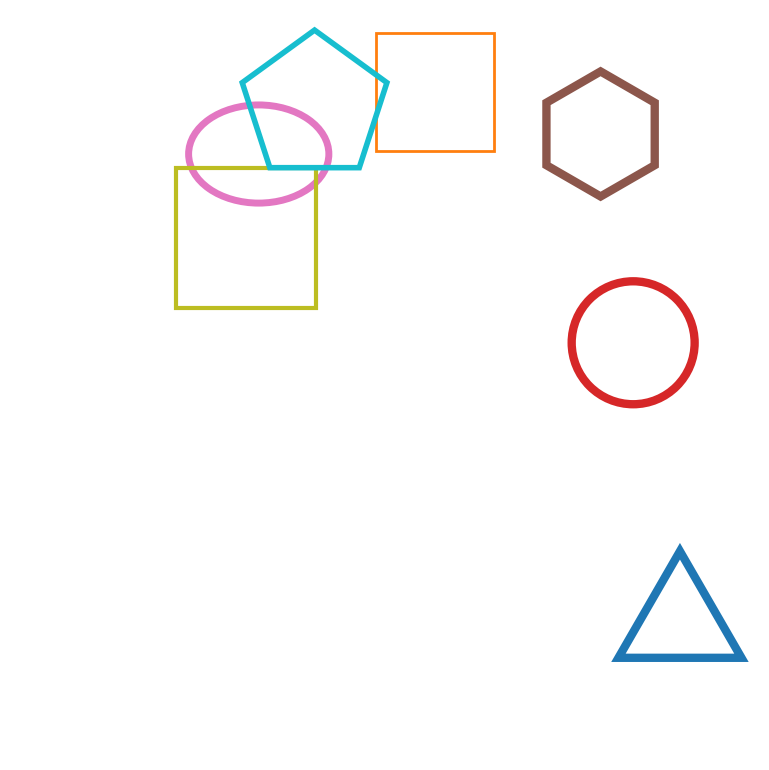[{"shape": "triangle", "thickness": 3, "radius": 0.46, "center": [0.883, 0.192]}, {"shape": "square", "thickness": 1, "radius": 0.38, "center": [0.565, 0.88]}, {"shape": "circle", "thickness": 3, "radius": 0.4, "center": [0.822, 0.555]}, {"shape": "hexagon", "thickness": 3, "radius": 0.41, "center": [0.78, 0.826]}, {"shape": "oval", "thickness": 2.5, "radius": 0.46, "center": [0.336, 0.8]}, {"shape": "square", "thickness": 1.5, "radius": 0.46, "center": [0.32, 0.691]}, {"shape": "pentagon", "thickness": 2, "radius": 0.49, "center": [0.409, 0.862]}]